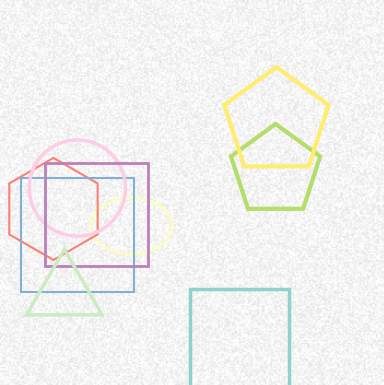[{"shape": "square", "thickness": 2.5, "radius": 0.64, "center": [0.622, 0.12]}, {"shape": "oval", "thickness": 1.5, "radius": 0.53, "center": [0.341, 0.413]}, {"shape": "hexagon", "thickness": 1.5, "radius": 0.66, "center": [0.139, 0.457]}, {"shape": "square", "thickness": 1.5, "radius": 0.74, "center": [0.202, 0.39]}, {"shape": "pentagon", "thickness": 3, "radius": 0.61, "center": [0.716, 0.556]}, {"shape": "circle", "thickness": 2.5, "radius": 0.63, "center": [0.201, 0.512]}, {"shape": "square", "thickness": 2, "radius": 0.67, "center": [0.251, 0.443]}, {"shape": "triangle", "thickness": 2.5, "radius": 0.57, "center": [0.167, 0.239]}, {"shape": "pentagon", "thickness": 3, "radius": 0.71, "center": [0.718, 0.683]}]